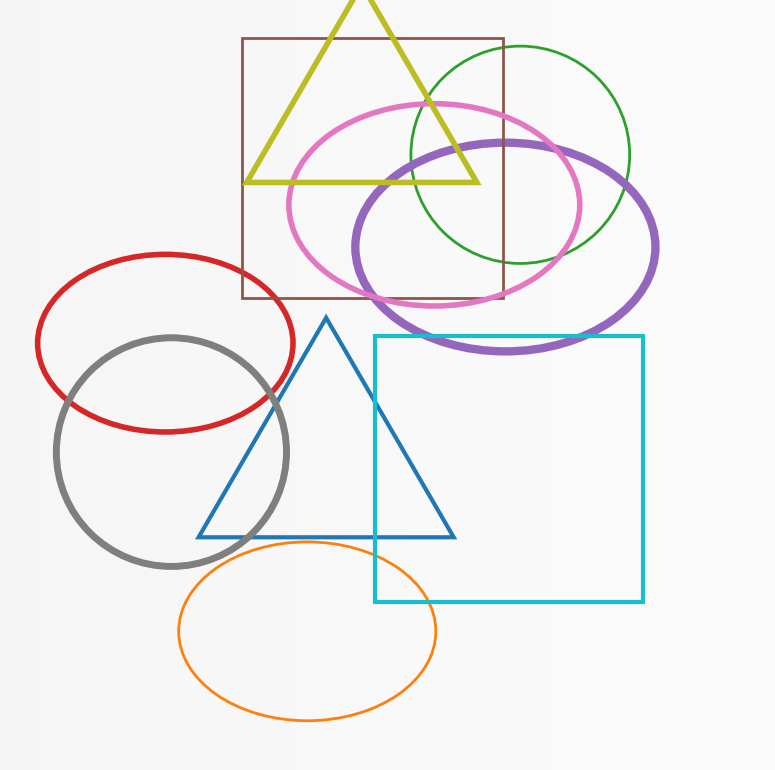[{"shape": "triangle", "thickness": 1.5, "radius": 0.95, "center": [0.421, 0.397]}, {"shape": "oval", "thickness": 1, "radius": 0.83, "center": [0.396, 0.18]}, {"shape": "circle", "thickness": 1, "radius": 0.71, "center": [0.671, 0.799]}, {"shape": "oval", "thickness": 2, "radius": 0.82, "center": [0.213, 0.554]}, {"shape": "oval", "thickness": 3, "radius": 0.97, "center": [0.652, 0.679]}, {"shape": "square", "thickness": 1, "radius": 0.84, "center": [0.481, 0.782]}, {"shape": "oval", "thickness": 2, "radius": 0.94, "center": [0.56, 0.734]}, {"shape": "circle", "thickness": 2.5, "radius": 0.74, "center": [0.221, 0.413]}, {"shape": "triangle", "thickness": 2, "radius": 0.86, "center": [0.467, 0.849]}, {"shape": "square", "thickness": 1.5, "radius": 0.86, "center": [0.657, 0.391]}]